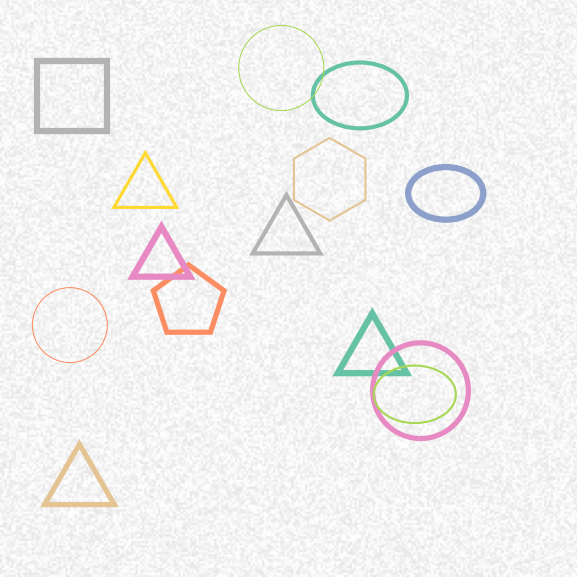[{"shape": "oval", "thickness": 2, "radius": 0.41, "center": [0.623, 0.834]}, {"shape": "triangle", "thickness": 3, "radius": 0.34, "center": [0.645, 0.387]}, {"shape": "pentagon", "thickness": 2.5, "radius": 0.32, "center": [0.327, 0.476]}, {"shape": "circle", "thickness": 0.5, "radius": 0.32, "center": [0.121, 0.436]}, {"shape": "oval", "thickness": 3, "radius": 0.33, "center": [0.772, 0.664]}, {"shape": "circle", "thickness": 2.5, "radius": 0.41, "center": [0.728, 0.323]}, {"shape": "triangle", "thickness": 3, "radius": 0.29, "center": [0.28, 0.549]}, {"shape": "oval", "thickness": 1, "radius": 0.36, "center": [0.718, 0.316]}, {"shape": "circle", "thickness": 0.5, "radius": 0.37, "center": [0.487, 0.881]}, {"shape": "triangle", "thickness": 1.5, "radius": 0.31, "center": [0.252, 0.671]}, {"shape": "triangle", "thickness": 2.5, "radius": 0.35, "center": [0.138, 0.16]}, {"shape": "hexagon", "thickness": 1, "radius": 0.36, "center": [0.571, 0.689]}, {"shape": "square", "thickness": 3, "radius": 0.3, "center": [0.125, 0.833]}, {"shape": "triangle", "thickness": 2, "radius": 0.34, "center": [0.496, 0.594]}]